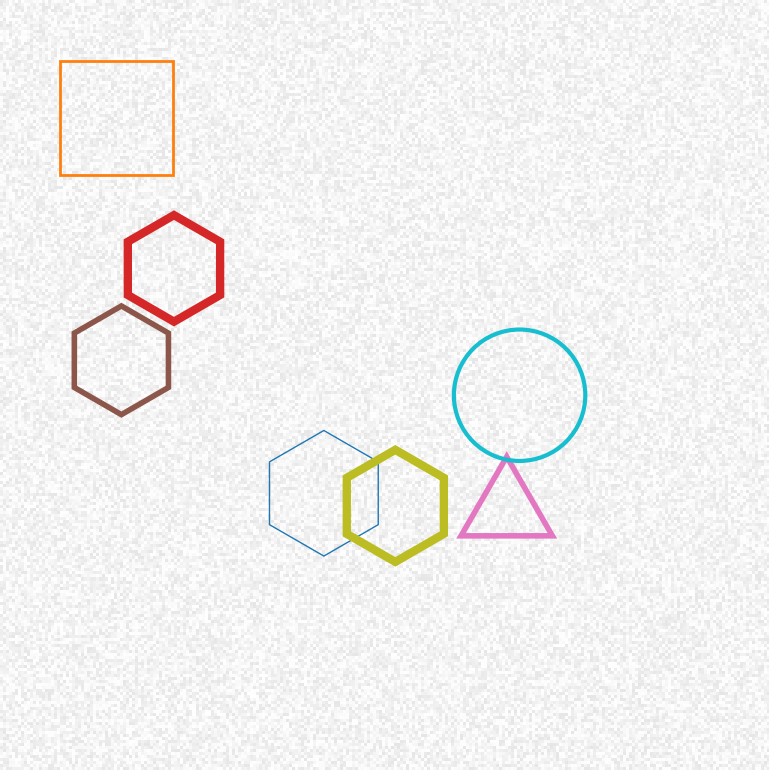[{"shape": "hexagon", "thickness": 0.5, "radius": 0.41, "center": [0.421, 0.359]}, {"shape": "square", "thickness": 1, "radius": 0.37, "center": [0.151, 0.846]}, {"shape": "hexagon", "thickness": 3, "radius": 0.35, "center": [0.226, 0.651]}, {"shape": "hexagon", "thickness": 2, "radius": 0.35, "center": [0.158, 0.532]}, {"shape": "triangle", "thickness": 2, "radius": 0.34, "center": [0.658, 0.338]}, {"shape": "hexagon", "thickness": 3, "radius": 0.36, "center": [0.513, 0.343]}, {"shape": "circle", "thickness": 1.5, "radius": 0.43, "center": [0.675, 0.487]}]